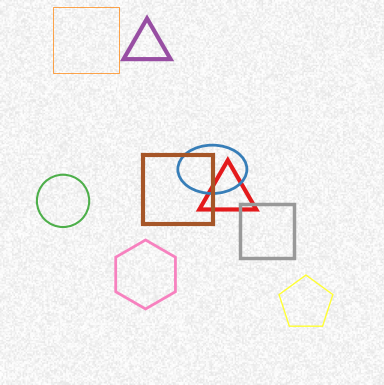[{"shape": "triangle", "thickness": 3, "radius": 0.43, "center": [0.592, 0.499]}, {"shape": "oval", "thickness": 2, "radius": 0.45, "center": [0.552, 0.56]}, {"shape": "circle", "thickness": 1.5, "radius": 0.34, "center": [0.164, 0.478]}, {"shape": "triangle", "thickness": 3, "radius": 0.35, "center": [0.382, 0.882]}, {"shape": "square", "thickness": 0.5, "radius": 0.43, "center": [0.224, 0.896]}, {"shape": "pentagon", "thickness": 1, "radius": 0.37, "center": [0.795, 0.212]}, {"shape": "square", "thickness": 3, "radius": 0.45, "center": [0.462, 0.508]}, {"shape": "hexagon", "thickness": 2, "radius": 0.45, "center": [0.378, 0.287]}, {"shape": "square", "thickness": 2.5, "radius": 0.35, "center": [0.694, 0.399]}]